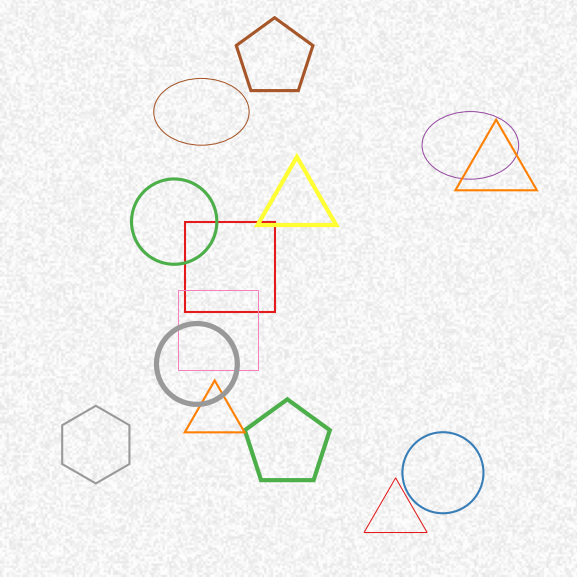[{"shape": "triangle", "thickness": 0.5, "radius": 0.32, "center": [0.685, 0.109]}, {"shape": "square", "thickness": 1, "radius": 0.39, "center": [0.398, 0.537]}, {"shape": "circle", "thickness": 1, "radius": 0.35, "center": [0.767, 0.181]}, {"shape": "circle", "thickness": 1.5, "radius": 0.37, "center": [0.302, 0.615]}, {"shape": "pentagon", "thickness": 2, "radius": 0.39, "center": [0.498, 0.23]}, {"shape": "oval", "thickness": 0.5, "radius": 0.42, "center": [0.814, 0.747]}, {"shape": "triangle", "thickness": 1, "radius": 0.3, "center": [0.372, 0.28]}, {"shape": "triangle", "thickness": 1, "radius": 0.41, "center": [0.859, 0.71]}, {"shape": "triangle", "thickness": 2, "radius": 0.39, "center": [0.514, 0.649]}, {"shape": "pentagon", "thickness": 1.5, "radius": 0.35, "center": [0.475, 0.899]}, {"shape": "oval", "thickness": 0.5, "radius": 0.41, "center": [0.349, 0.806]}, {"shape": "square", "thickness": 0.5, "radius": 0.35, "center": [0.377, 0.428]}, {"shape": "circle", "thickness": 2.5, "radius": 0.35, "center": [0.341, 0.369]}, {"shape": "hexagon", "thickness": 1, "radius": 0.34, "center": [0.166, 0.229]}]